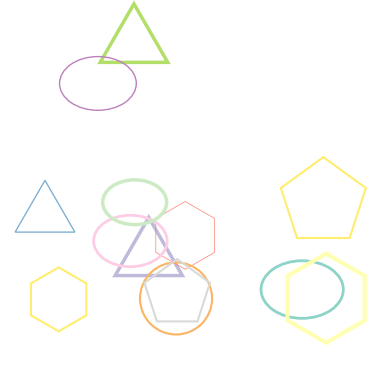[{"shape": "oval", "thickness": 2, "radius": 0.53, "center": [0.785, 0.248]}, {"shape": "hexagon", "thickness": 3, "radius": 0.58, "center": [0.847, 0.226]}, {"shape": "triangle", "thickness": 2.5, "radius": 0.5, "center": [0.386, 0.335]}, {"shape": "hexagon", "thickness": 0.5, "radius": 0.44, "center": [0.481, 0.389]}, {"shape": "triangle", "thickness": 1, "radius": 0.45, "center": [0.117, 0.442]}, {"shape": "circle", "thickness": 1.5, "radius": 0.47, "center": [0.457, 0.225]}, {"shape": "triangle", "thickness": 2.5, "radius": 0.51, "center": [0.348, 0.889]}, {"shape": "oval", "thickness": 2, "radius": 0.48, "center": [0.339, 0.374]}, {"shape": "pentagon", "thickness": 1.5, "radius": 0.45, "center": [0.46, 0.238]}, {"shape": "oval", "thickness": 1, "radius": 0.5, "center": [0.254, 0.783]}, {"shape": "oval", "thickness": 2.5, "radius": 0.42, "center": [0.35, 0.475]}, {"shape": "hexagon", "thickness": 1.5, "radius": 0.41, "center": [0.152, 0.222]}, {"shape": "pentagon", "thickness": 1.5, "radius": 0.58, "center": [0.84, 0.476]}]